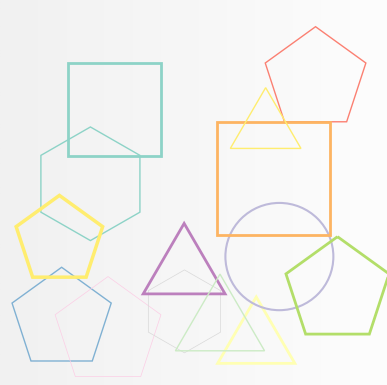[{"shape": "hexagon", "thickness": 1, "radius": 0.74, "center": [0.233, 0.523]}, {"shape": "square", "thickness": 2, "radius": 0.6, "center": [0.296, 0.715]}, {"shape": "triangle", "thickness": 2, "radius": 0.58, "center": [0.661, 0.114]}, {"shape": "circle", "thickness": 1.5, "radius": 0.7, "center": [0.721, 0.334]}, {"shape": "pentagon", "thickness": 1, "radius": 0.68, "center": [0.814, 0.794]}, {"shape": "pentagon", "thickness": 1, "radius": 0.67, "center": [0.159, 0.171]}, {"shape": "square", "thickness": 2, "radius": 0.73, "center": [0.706, 0.536]}, {"shape": "pentagon", "thickness": 2, "radius": 0.7, "center": [0.871, 0.245]}, {"shape": "pentagon", "thickness": 0.5, "radius": 0.72, "center": [0.279, 0.138]}, {"shape": "hexagon", "thickness": 0.5, "radius": 0.54, "center": [0.476, 0.191]}, {"shape": "triangle", "thickness": 2, "radius": 0.61, "center": [0.475, 0.298]}, {"shape": "triangle", "thickness": 1, "radius": 0.66, "center": [0.568, 0.155]}, {"shape": "pentagon", "thickness": 2.5, "radius": 0.59, "center": [0.153, 0.375]}, {"shape": "triangle", "thickness": 1, "radius": 0.53, "center": [0.686, 0.667]}]